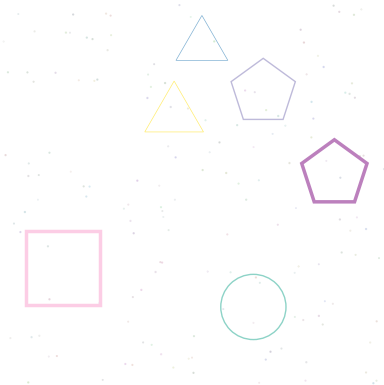[{"shape": "circle", "thickness": 1, "radius": 0.42, "center": [0.658, 0.203]}, {"shape": "pentagon", "thickness": 1, "radius": 0.44, "center": [0.684, 0.761]}, {"shape": "triangle", "thickness": 0.5, "radius": 0.39, "center": [0.524, 0.882]}, {"shape": "square", "thickness": 2.5, "radius": 0.48, "center": [0.164, 0.305]}, {"shape": "pentagon", "thickness": 2.5, "radius": 0.45, "center": [0.869, 0.548]}, {"shape": "triangle", "thickness": 0.5, "radius": 0.44, "center": [0.452, 0.701]}]